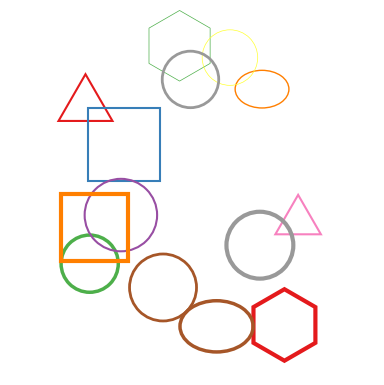[{"shape": "hexagon", "thickness": 3, "radius": 0.46, "center": [0.739, 0.156]}, {"shape": "triangle", "thickness": 1.5, "radius": 0.4, "center": [0.222, 0.726]}, {"shape": "square", "thickness": 1.5, "radius": 0.47, "center": [0.322, 0.625]}, {"shape": "hexagon", "thickness": 0.5, "radius": 0.46, "center": [0.466, 0.881]}, {"shape": "circle", "thickness": 2.5, "radius": 0.37, "center": [0.233, 0.315]}, {"shape": "circle", "thickness": 1.5, "radius": 0.47, "center": [0.314, 0.441]}, {"shape": "square", "thickness": 3, "radius": 0.44, "center": [0.245, 0.41]}, {"shape": "oval", "thickness": 1, "radius": 0.35, "center": [0.681, 0.768]}, {"shape": "circle", "thickness": 0.5, "radius": 0.36, "center": [0.597, 0.85]}, {"shape": "circle", "thickness": 2, "radius": 0.43, "center": [0.423, 0.253]}, {"shape": "oval", "thickness": 2.5, "radius": 0.48, "center": [0.563, 0.152]}, {"shape": "triangle", "thickness": 1.5, "radius": 0.34, "center": [0.774, 0.426]}, {"shape": "circle", "thickness": 2, "radius": 0.37, "center": [0.495, 0.794]}, {"shape": "circle", "thickness": 3, "radius": 0.43, "center": [0.675, 0.363]}]